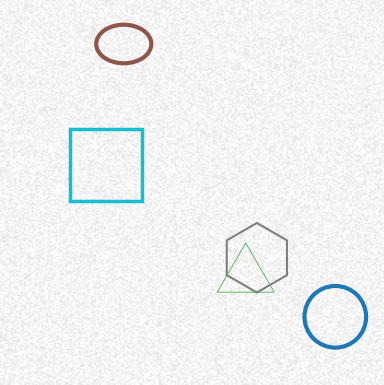[{"shape": "circle", "thickness": 3, "radius": 0.4, "center": [0.871, 0.177]}, {"shape": "triangle", "thickness": 0.5, "radius": 0.43, "center": [0.638, 0.284]}, {"shape": "oval", "thickness": 3, "radius": 0.36, "center": [0.322, 0.886]}, {"shape": "hexagon", "thickness": 1.5, "radius": 0.45, "center": [0.667, 0.331]}, {"shape": "square", "thickness": 2.5, "radius": 0.47, "center": [0.276, 0.57]}]